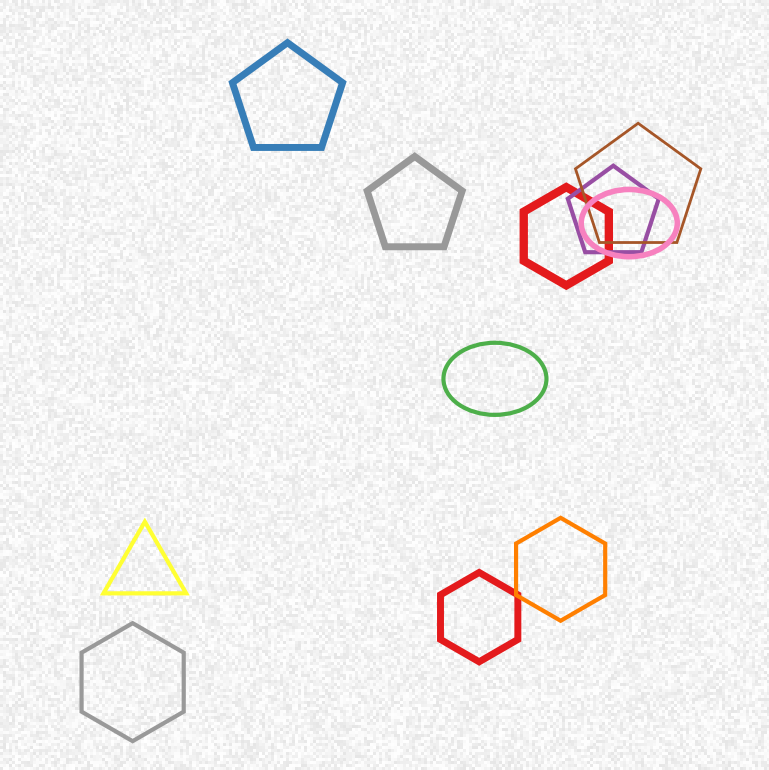[{"shape": "hexagon", "thickness": 2.5, "radius": 0.29, "center": [0.622, 0.199]}, {"shape": "hexagon", "thickness": 3, "radius": 0.32, "center": [0.735, 0.693]}, {"shape": "pentagon", "thickness": 2.5, "radius": 0.38, "center": [0.373, 0.869]}, {"shape": "oval", "thickness": 1.5, "radius": 0.33, "center": [0.643, 0.508]}, {"shape": "pentagon", "thickness": 1.5, "radius": 0.31, "center": [0.796, 0.723]}, {"shape": "hexagon", "thickness": 1.5, "radius": 0.33, "center": [0.728, 0.261]}, {"shape": "triangle", "thickness": 1.5, "radius": 0.31, "center": [0.188, 0.26]}, {"shape": "pentagon", "thickness": 1, "radius": 0.43, "center": [0.829, 0.754]}, {"shape": "oval", "thickness": 2, "radius": 0.31, "center": [0.817, 0.71]}, {"shape": "hexagon", "thickness": 1.5, "radius": 0.38, "center": [0.172, 0.114]}, {"shape": "pentagon", "thickness": 2.5, "radius": 0.32, "center": [0.539, 0.732]}]